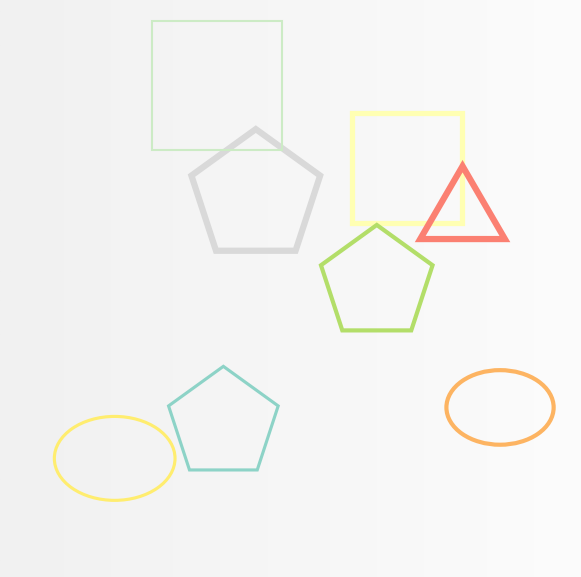[{"shape": "pentagon", "thickness": 1.5, "radius": 0.5, "center": [0.384, 0.266]}, {"shape": "square", "thickness": 2.5, "radius": 0.47, "center": [0.7, 0.708]}, {"shape": "triangle", "thickness": 3, "radius": 0.42, "center": [0.796, 0.627]}, {"shape": "oval", "thickness": 2, "radius": 0.46, "center": [0.86, 0.294]}, {"shape": "pentagon", "thickness": 2, "radius": 0.5, "center": [0.648, 0.509]}, {"shape": "pentagon", "thickness": 3, "radius": 0.58, "center": [0.44, 0.659]}, {"shape": "square", "thickness": 1, "radius": 0.56, "center": [0.373, 0.852]}, {"shape": "oval", "thickness": 1.5, "radius": 0.52, "center": [0.197, 0.205]}]